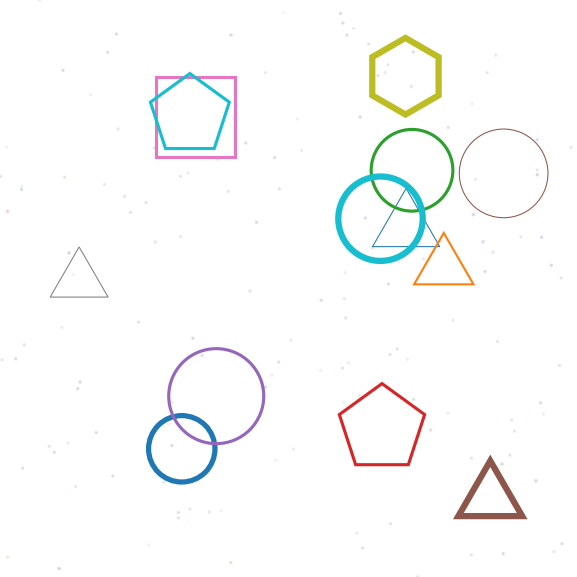[{"shape": "triangle", "thickness": 0.5, "radius": 0.34, "center": [0.703, 0.606]}, {"shape": "circle", "thickness": 2.5, "radius": 0.29, "center": [0.315, 0.222]}, {"shape": "triangle", "thickness": 1, "radius": 0.3, "center": [0.768, 0.536]}, {"shape": "circle", "thickness": 1.5, "radius": 0.35, "center": [0.713, 0.704]}, {"shape": "pentagon", "thickness": 1.5, "radius": 0.39, "center": [0.661, 0.257]}, {"shape": "circle", "thickness": 1.5, "radius": 0.41, "center": [0.374, 0.313]}, {"shape": "circle", "thickness": 0.5, "radius": 0.38, "center": [0.872, 0.699]}, {"shape": "triangle", "thickness": 3, "radius": 0.32, "center": [0.849, 0.137]}, {"shape": "square", "thickness": 1.5, "radius": 0.35, "center": [0.339, 0.796]}, {"shape": "triangle", "thickness": 0.5, "radius": 0.29, "center": [0.137, 0.514]}, {"shape": "hexagon", "thickness": 3, "radius": 0.33, "center": [0.702, 0.867]}, {"shape": "pentagon", "thickness": 1.5, "radius": 0.36, "center": [0.329, 0.8]}, {"shape": "circle", "thickness": 3, "radius": 0.37, "center": [0.659, 0.62]}]